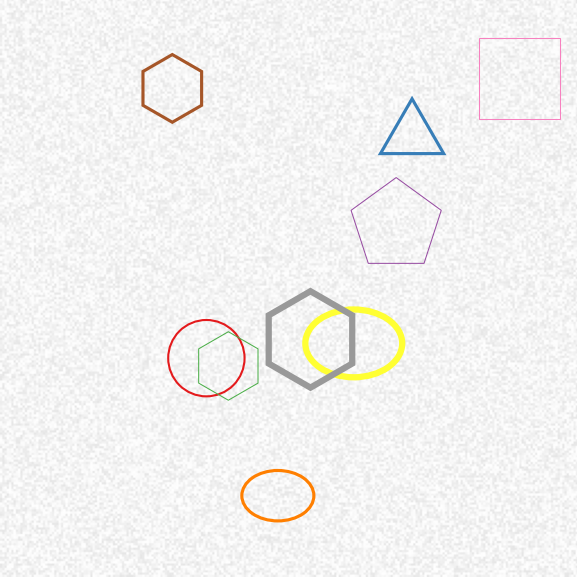[{"shape": "circle", "thickness": 1, "radius": 0.33, "center": [0.357, 0.379]}, {"shape": "triangle", "thickness": 1.5, "radius": 0.32, "center": [0.714, 0.765]}, {"shape": "hexagon", "thickness": 0.5, "radius": 0.3, "center": [0.395, 0.365]}, {"shape": "pentagon", "thickness": 0.5, "radius": 0.41, "center": [0.686, 0.61]}, {"shape": "oval", "thickness": 1.5, "radius": 0.31, "center": [0.481, 0.141]}, {"shape": "oval", "thickness": 3, "radius": 0.42, "center": [0.613, 0.405]}, {"shape": "hexagon", "thickness": 1.5, "radius": 0.29, "center": [0.298, 0.846]}, {"shape": "square", "thickness": 0.5, "radius": 0.35, "center": [0.9, 0.863]}, {"shape": "hexagon", "thickness": 3, "radius": 0.42, "center": [0.538, 0.411]}]